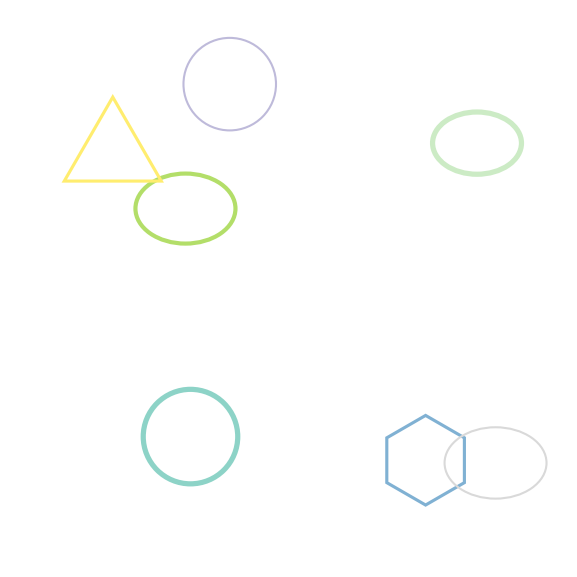[{"shape": "circle", "thickness": 2.5, "radius": 0.41, "center": [0.33, 0.243]}, {"shape": "circle", "thickness": 1, "radius": 0.4, "center": [0.398, 0.853]}, {"shape": "hexagon", "thickness": 1.5, "radius": 0.39, "center": [0.737, 0.202]}, {"shape": "oval", "thickness": 2, "radius": 0.43, "center": [0.321, 0.638]}, {"shape": "oval", "thickness": 1, "radius": 0.44, "center": [0.858, 0.197]}, {"shape": "oval", "thickness": 2.5, "radius": 0.38, "center": [0.826, 0.751]}, {"shape": "triangle", "thickness": 1.5, "radius": 0.48, "center": [0.195, 0.734]}]